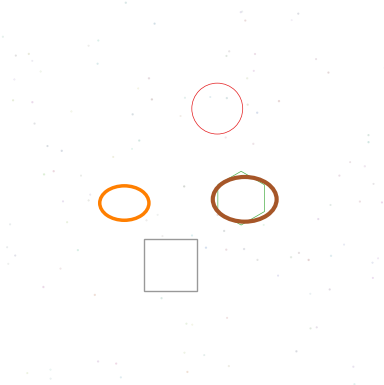[{"shape": "circle", "thickness": 0.5, "radius": 0.33, "center": [0.564, 0.718]}, {"shape": "hexagon", "thickness": 0.5, "radius": 0.35, "center": [0.626, 0.485]}, {"shape": "oval", "thickness": 2.5, "radius": 0.32, "center": [0.323, 0.473]}, {"shape": "oval", "thickness": 3, "radius": 0.41, "center": [0.636, 0.482]}, {"shape": "square", "thickness": 1, "radius": 0.34, "center": [0.443, 0.311]}]